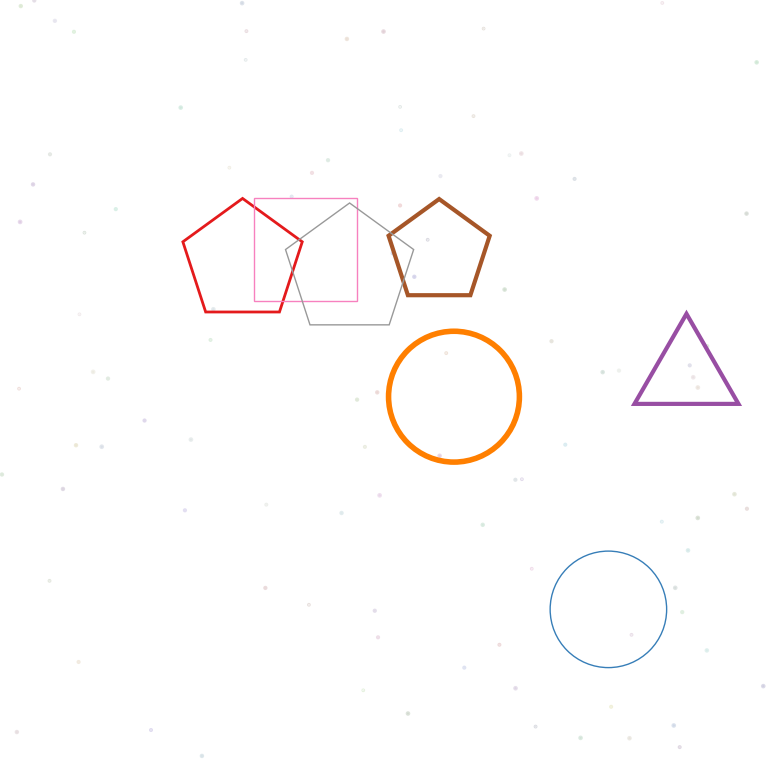[{"shape": "pentagon", "thickness": 1, "radius": 0.41, "center": [0.315, 0.661]}, {"shape": "circle", "thickness": 0.5, "radius": 0.38, "center": [0.79, 0.209]}, {"shape": "triangle", "thickness": 1.5, "radius": 0.39, "center": [0.892, 0.514]}, {"shape": "circle", "thickness": 2, "radius": 0.42, "center": [0.59, 0.485]}, {"shape": "pentagon", "thickness": 1.5, "radius": 0.35, "center": [0.57, 0.672]}, {"shape": "square", "thickness": 0.5, "radius": 0.33, "center": [0.396, 0.675]}, {"shape": "pentagon", "thickness": 0.5, "radius": 0.44, "center": [0.454, 0.649]}]